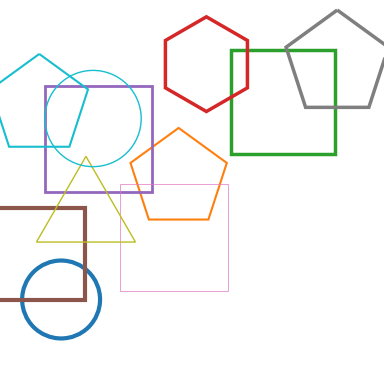[{"shape": "circle", "thickness": 3, "radius": 0.51, "center": [0.159, 0.222]}, {"shape": "pentagon", "thickness": 1.5, "radius": 0.66, "center": [0.464, 0.536]}, {"shape": "square", "thickness": 2.5, "radius": 0.68, "center": [0.735, 0.734]}, {"shape": "hexagon", "thickness": 2.5, "radius": 0.61, "center": [0.536, 0.833]}, {"shape": "square", "thickness": 2, "radius": 0.69, "center": [0.256, 0.639]}, {"shape": "square", "thickness": 3, "radius": 0.59, "center": [0.102, 0.34]}, {"shape": "square", "thickness": 0.5, "radius": 0.7, "center": [0.451, 0.384]}, {"shape": "pentagon", "thickness": 2.5, "radius": 0.7, "center": [0.876, 0.834]}, {"shape": "triangle", "thickness": 1, "radius": 0.74, "center": [0.223, 0.446]}, {"shape": "pentagon", "thickness": 1.5, "radius": 0.67, "center": [0.102, 0.727]}, {"shape": "circle", "thickness": 1, "radius": 0.63, "center": [0.242, 0.692]}]